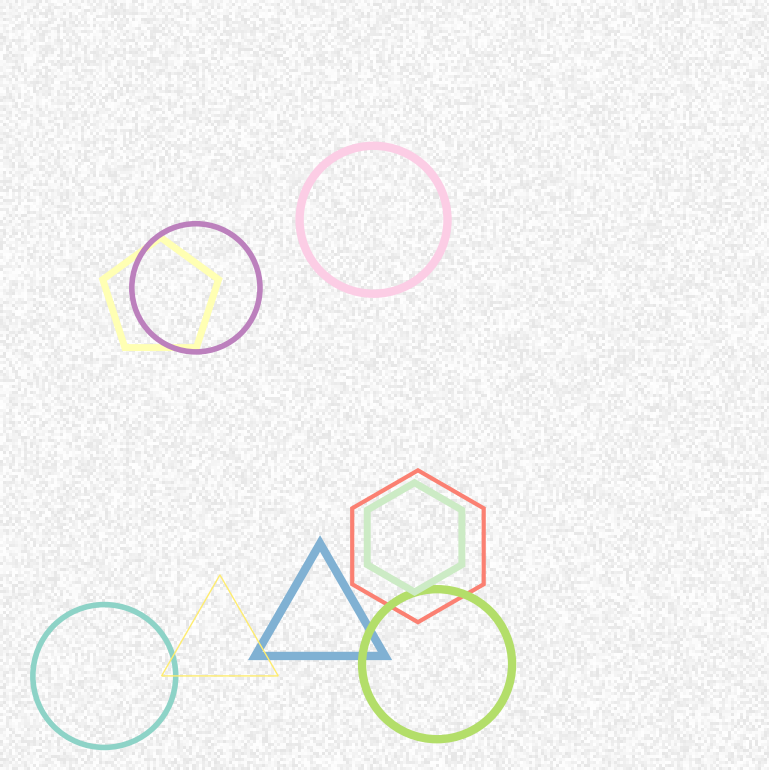[{"shape": "circle", "thickness": 2, "radius": 0.46, "center": [0.135, 0.122]}, {"shape": "pentagon", "thickness": 2.5, "radius": 0.4, "center": [0.209, 0.613]}, {"shape": "hexagon", "thickness": 1.5, "radius": 0.49, "center": [0.543, 0.291]}, {"shape": "triangle", "thickness": 3, "radius": 0.49, "center": [0.416, 0.197]}, {"shape": "circle", "thickness": 3, "radius": 0.49, "center": [0.568, 0.137]}, {"shape": "circle", "thickness": 3, "radius": 0.48, "center": [0.485, 0.715]}, {"shape": "circle", "thickness": 2, "radius": 0.42, "center": [0.254, 0.626]}, {"shape": "hexagon", "thickness": 2.5, "radius": 0.35, "center": [0.538, 0.302]}, {"shape": "triangle", "thickness": 0.5, "radius": 0.44, "center": [0.286, 0.166]}]